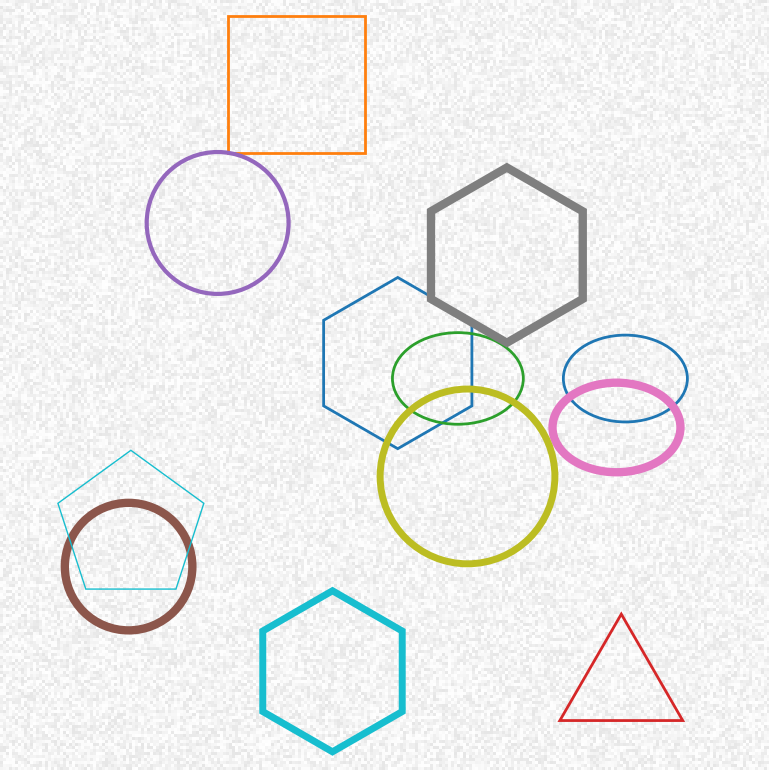[{"shape": "hexagon", "thickness": 1, "radius": 0.56, "center": [0.517, 0.528]}, {"shape": "oval", "thickness": 1, "radius": 0.4, "center": [0.812, 0.508]}, {"shape": "square", "thickness": 1, "radius": 0.44, "center": [0.385, 0.891]}, {"shape": "oval", "thickness": 1, "radius": 0.42, "center": [0.595, 0.509]}, {"shape": "triangle", "thickness": 1, "radius": 0.46, "center": [0.807, 0.11]}, {"shape": "circle", "thickness": 1.5, "radius": 0.46, "center": [0.283, 0.71]}, {"shape": "circle", "thickness": 3, "radius": 0.41, "center": [0.167, 0.264]}, {"shape": "oval", "thickness": 3, "radius": 0.42, "center": [0.801, 0.445]}, {"shape": "hexagon", "thickness": 3, "radius": 0.57, "center": [0.658, 0.669]}, {"shape": "circle", "thickness": 2.5, "radius": 0.57, "center": [0.607, 0.381]}, {"shape": "pentagon", "thickness": 0.5, "radius": 0.5, "center": [0.17, 0.316]}, {"shape": "hexagon", "thickness": 2.5, "radius": 0.52, "center": [0.432, 0.128]}]